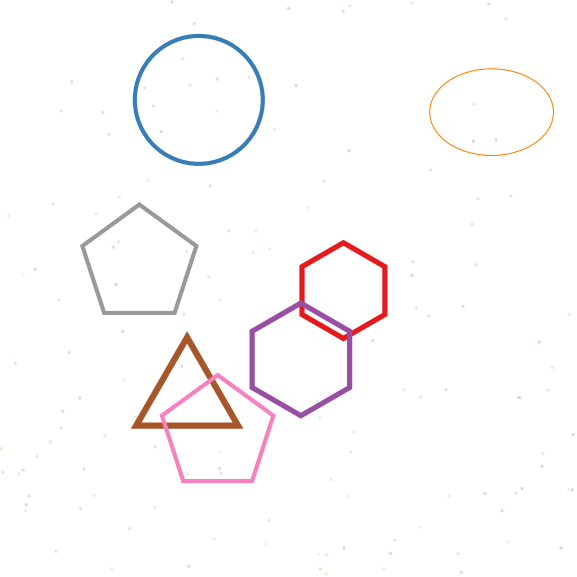[{"shape": "hexagon", "thickness": 2.5, "radius": 0.41, "center": [0.595, 0.496]}, {"shape": "circle", "thickness": 2, "radius": 0.55, "center": [0.344, 0.826]}, {"shape": "hexagon", "thickness": 2.5, "radius": 0.49, "center": [0.521, 0.377]}, {"shape": "oval", "thickness": 0.5, "radius": 0.54, "center": [0.851, 0.805]}, {"shape": "triangle", "thickness": 3, "radius": 0.51, "center": [0.324, 0.313]}, {"shape": "pentagon", "thickness": 2, "radius": 0.51, "center": [0.377, 0.248]}, {"shape": "pentagon", "thickness": 2, "radius": 0.52, "center": [0.241, 0.541]}]